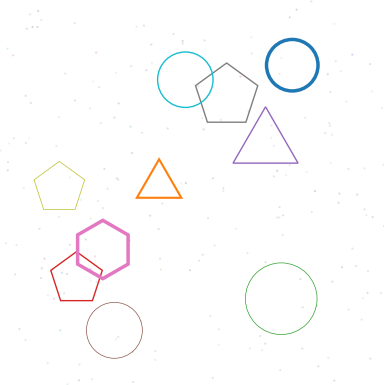[{"shape": "circle", "thickness": 2.5, "radius": 0.33, "center": [0.759, 0.831]}, {"shape": "triangle", "thickness": 1.5, "radius": 0.33, "center": [0.413, 0.52]}, {"shape": "circle", "thickness": 0.5, "radius": 0.47, "center": [0.73, 0.224]}, {"shape": "pentagon", "thickness": 1, "radius": 0.35, "center": [0.199, 0.276]}, {"shape": "triangle", "thickness": 1, "radius": 0.49, "center": [0.69, 0.625]}, {"shape": "circle", "thickness": 0.5, "radius": 0.36, "center": [0.297, 0.142]}, {"shape": "hexagon", "thickness": 2.5, "radius": 0.38, "center": [0.267, 0.352]}, {"shape": "pentagon", "thickness": 1, "radius": 0.42, "center": [0.589, 0.751]}, {"shape": "pentagon", "thickness": 0.5, "radius": 0.35, "center": [0.154, 0.512]}, {"shape": "circle", "thickness": 1, "radius": 0.36, "center": [0.481, 0.793]}]